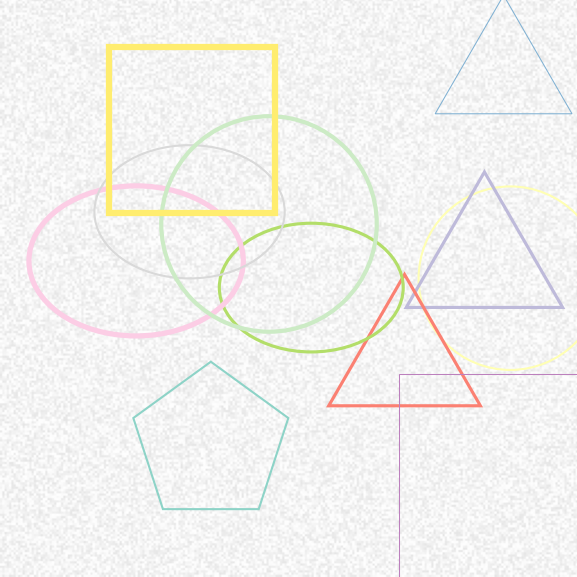[{"shape": "pentagon", "thickness": 1, "radius": 0.71, "center": [0.365, 0.232]}, {"shape": "circle", "thickness": 1, "radius": 0.79, "center": [0.884, 0.517]}, {"shape": "triangle", "thickness": 1.5, "radius": 0.78, "center": [0.839, 0.545]}, {"shape": "triangle", "thickness": 1.5, "radius": 0.76, "center": [0.701, 0.372]}, {"shape": "triangle", "thickness": 0.5, "radius": 0.68, "center": [0.872, 0.871]}, {"shape": "oval", "thickness": 1.5, "radius": 0.8, "center": [0.539, 0.501]}, {"shape": "oval", "thickness": 2.5, "radius": 0.93, "center": [0.236, 0.547]}, {"shape": "oval", "thickness": 1, "radius": 0.82, "center": [0.328, 0.632]}, {"shape": "square", "thickness": 0.5, "radius": 0.99, "center": [0.889, 0.154]}, {"shape": "circle", "thickness": 2, "radius": 0.93, "center": [0.466, 0.611]}, {"shape": "square", "thickness": 3, "radius": 0.72, "center": [0.332, 0.774]}]